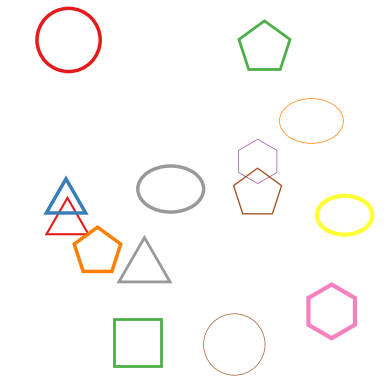[{"shape": "triangle", "thickness": 1.5, "radius": 0.31, "center": [0.175, 0.423]}, {"shape": "circle", "thickness": 2.5, "radius": 0.41, "center": [0.178, 0.896]}, {"shape": "triangle", "thickness": 2.5, "radius": 0.3, "center": [0.171, 0.476]}, {"shape": "square", "thickness": 2, "radius": 0.31, "center": [0.357, 0.111]}, {"shape": "pentagon", "thickness": 2, "radius": 0.35, "center": [0.687, 0.876]}, {"shape": "hexagon", "thickness": 0.5, "radius": 0.29, "center": [0.669, 0.581]}, {"shape": "oval", "thickness": 0.5, "radius": 0.41, "center": [0.809, 0.686]}, {"shape": "pentagon", "thickness": 2.5, "radius": 0.32, "center": [0.253, 0.346]}, {"shape": "oval", "thickness": 3, "radius": 0.36, "center": [0.895, 0.441]}, {"shape": "pentagon", "thickness": 1, "radius": 0.33, "center": [0.669, 0.498]}, {"shape": "circle", "thickness": 0.5, "radius": 0.4, "center": [0.609, 0.105]}, {"shape": "hexagon", "thickness": 3, "radius": 0.35, "center": [0.861, 0.191]}, {"shape": "oval", "thickness": 2.5, "radius": 0.43, "center": [0.443, 0.509]}, {"shape": "triangle", "thickness": 2, "radius": 0.38, "center": [0.375, 0.306]}]